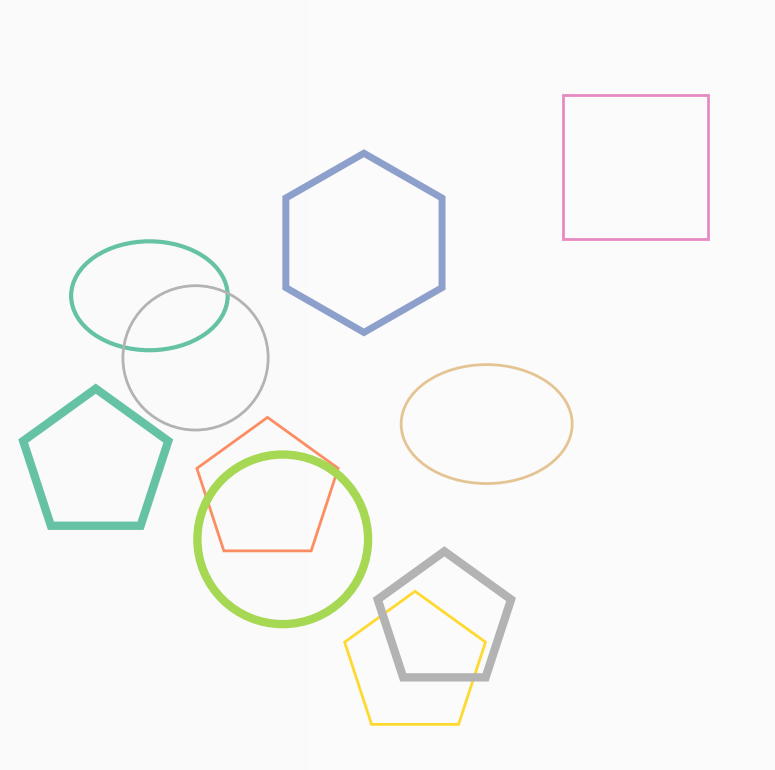[{"shape": "pentagon", "thickness": 3, "radius": 0.49, "center": [0.124, 0.397]}, {"shape": "oval", "thickness": 1.5, "radius": 0.51, "center": [0.193, 0.616]}, {"shape": "pentagon", "thickness": 1, "radius": 0.48, "center": [0.345, 0.362]}, {"shape": "hexagon", "thickness": 2.5, "radius": 0.58, "center": [0.47, 0.685]}, {"shape": "square", "thickness": 1, "radius": 0.47, "center": [0.82, 0.783]}, {"shape": "circle", "thickness": 3, "radius": 0.55, "center": [0.365, 0.3]}, {"shape": "pentagon", "thickness": 1, "radius": 0.48, "center": [0.536, 0.137]}, {"shape": "oval", "thickness": 1, "radius": 0.55, "center": [0.628, 0.449]}, {"shape": "circle", "thickness": 1, "radius": 0.47, "center": [0.252, 0.535]}, {"shape": "pentagon", "thickness": 3, "radius": 0.45, "center": [0.573, 0.193]}]